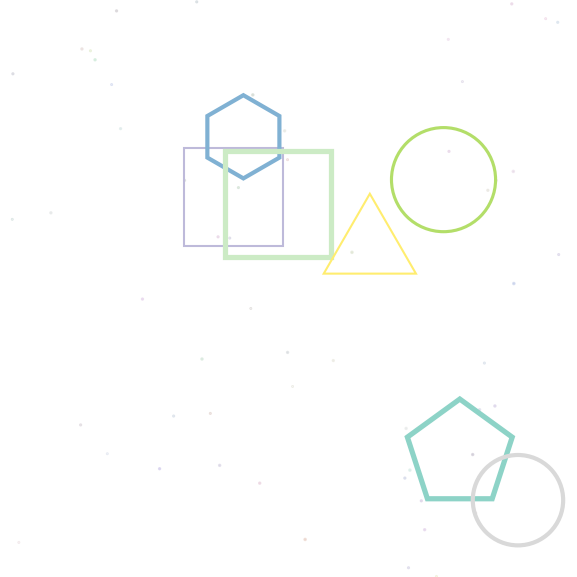[{"shape": "pentagon", "thickness": 2.5, "radius": 0.48, "center": [0.796, 0.213]}, {"shape": "square", "thickness": 1, "radius": 0.43, "center": [0.405, 0.658]}, {"shape": "hexagon", "thickness": 2, "radius": 0.36, "center": [0.421, 0.762]}, {"shape": "circle", "thickness": 1.5, "radius": 0.45, "center": [0.768, 0.688]}, {"shape": "circle", "thickness": 2, "radius": 0.39, "center": [0.897, 0.133]}, {"shape": "square", "thickness": 2.5, "radius": 0.46, "center": [0.481, 0.645]}, {"shape": "triangle", "thickness": 1, "radius": 0.46, "center": [0.64, 0.571]}]